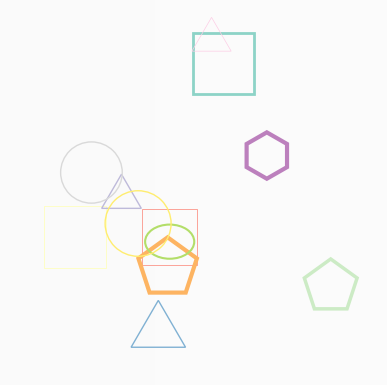[{"shape": "square", "thickness": 2, "radius": 0.4, "center": [0.576, 0.835]}, {"shape": "square", "thickness": 0.5, "radius": 0.4, "center": [0.194, 0.385]}, {"shape": "triangle", "thickness": 1, "radius": 0.3, "center": [0.313, 0.488]}, {"shape": "square", "thickness": 0.5, "radius": 0.36, "center": [0.438, 0.384]}, {"shape": "triangle", "thickness": 1, "radius": 0.41, "center": [0.409, 0.139]}, {"shape": "pentagon", "thickness": 3, "radius": 0.4, "center": [0.433, 0.304]}, {"shape": "oval", "thickness": 1.5, "radius": 0.32, "center": [0.438, 0.372]}, {"shape": "triangle", "thickness": 0.5, "radius": 0.29, "center": [0.546, 0.896]}, {"shape": "circle", "thickness": 1, "radius": 0.4, "center": [0.236, 0.552]}, {"shape": "hexagon", "thickness": 3, "radius": 0.3, "center": [0.689, 0.596]}, {"shape": "pentagon", "thickness": 2.5, "radius": 0.36, "center": [0.853, 0.256]}, {"shape": "circle", "thickness": 1, "radius": 0.43, "center": [0.356, 0.419]}]